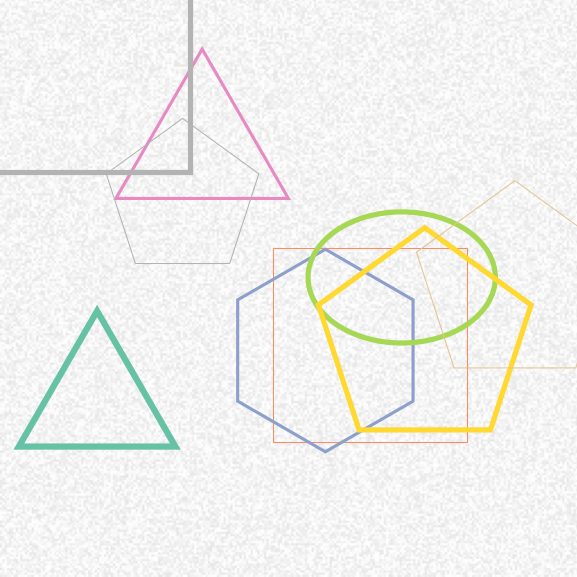[{"shape": "triangle", "thickness": 3, "radius": 0.78, "center": [0.168, 0.304]}, {"shape": "square", "thickness": 0.5, "radius": 0.84, "center": [0.64, 0.402]}, {"shape": "hexagon", "thickness": 1.5, "radius": 0.88, "center": [0.563, 0.392]}, {"shape": "triangle", "thickness": 1.5, "radius": 0.86, "center": [0.35, 0.742]}, {"shape": "oval", "thickness": 2.5, "radius": 0.81, "center": [0.696, 0.519]}, {"shape": "pentagon", "thickness": 2.5, "radius": 0.97, "center": [0.735, 0.411]}, {"shape": "pentagon", "thickness": 0.5, "radius": 0.9, "center": [0.892, 0.507]}, {"shape": "square", "thickness": 2.5, "radius": 0.83, "center": [0.163, 0.867]}, {"shape": "pentagon", "thickness": 0.5, "radius": 0.69, "center": [0.316, 0.655]}]